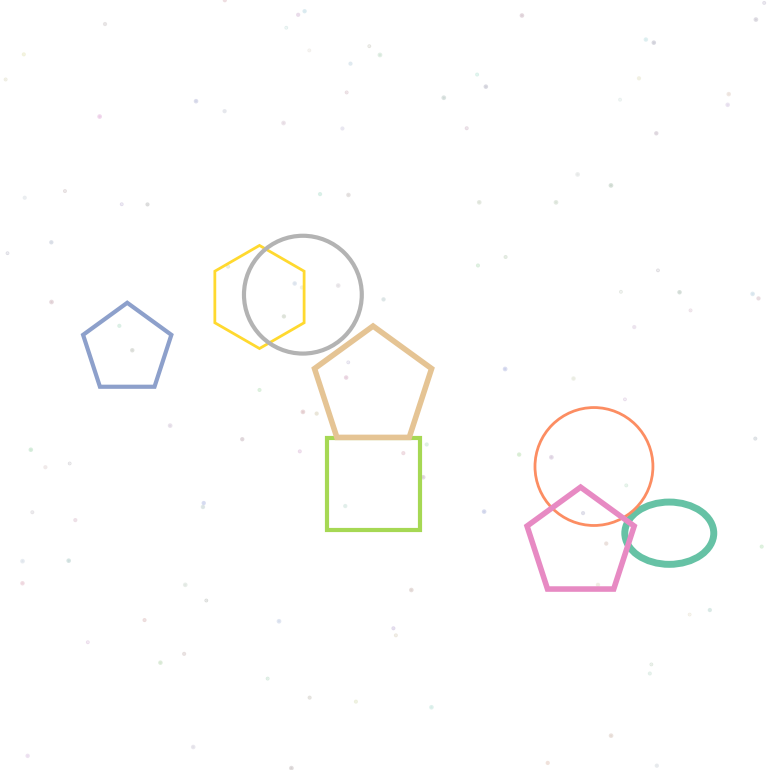[{"shape": "oval", "thickness": 2.5, "radius": 0.29, "center": [0.869, 0.308]}, {"shape": "circle", "thickness": 1, "radius": 0.38, "center": [0.771, 0.394]}, {"shape": "pentagon", "thickness": 1.5, "radius": 0.3, "center": [0.165, 0.546]}, {"shape": "pentagon", "thickness": 2, "radius": 0.37, "center": [0.754, 0.294]}, {"shape": "square", "thickness": 1.5, "radius": 0.3, "center": [0.485, 0.371]}, {"shape": "hexagon", "thickness": 1, "radius": 0.33, "center": [0.337, 0.614]}, {"shape": "pentagon", "thickness": 2, "radius": 0.4, "center": [0.484, 0.497]}, {"shape": "circle", "thickness": 1.5, "radius": 0.38, "center": [0.393, 0.617]}]